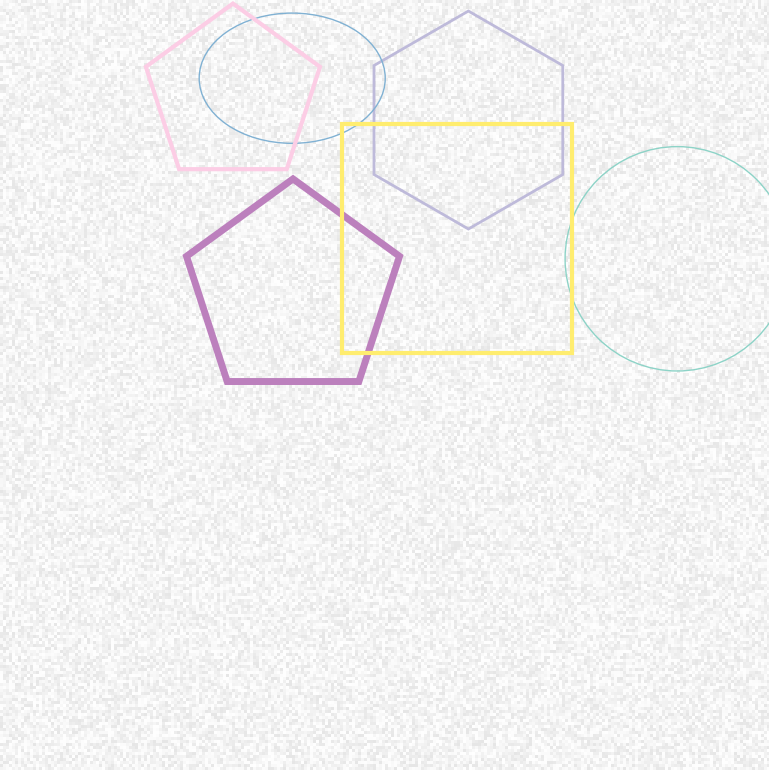[{"shape": "circle", "thickness": 0.5, "radius": 0.73, "center": [0.88, 0.664]}, {"shape": "hexagon", "thickness": 1, "radius": 0.71, "center": [0.608, 0.844]}, {"shape": "oval", "thickness": 0.5, "radius": 0.6, "center": [0.379, 0.898]}, {"shape": "pentagon", "thickness": 1.5, "radius": 0.59, "center": [0.303, 0.876]}, {"shape": "pentagon", "thickness": 2.5, "radius": 0.73, "center": [0.381, 0.622]}, {"shape": "square", "thickness": 1.5, "radius": 0.75, "center": [0.593, 0.691]}]